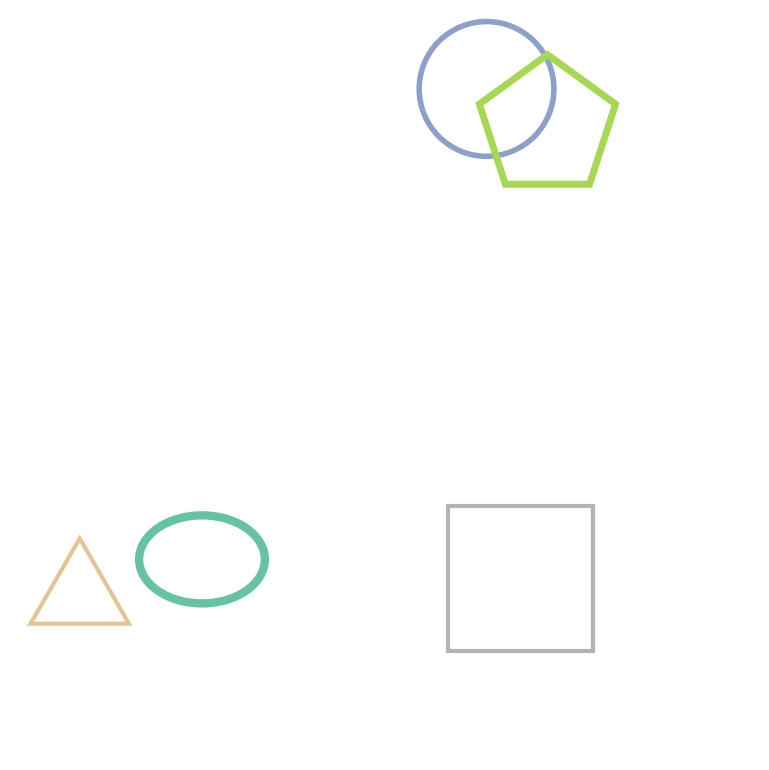[{"shape": "oval", "thickness": 3, "radius": 0.41, "center": [0.262, 0.274]}, {"shape": "circle", "thickness": 2, "radius": 0.44, "center": [0.632, 0.885]}, {"shape": "pentagon", "thickness": 2.5, "radius": 0.47, "center": [0.711, 0.836]}, {"shape": "triangle", "thickness": 1.5, "radius": 0.37, "center": [0.104, 0.227]}, {"shape": "square", "thickness": 1.5, "radius": 0.47, "center": [0.676, 0.249]}]